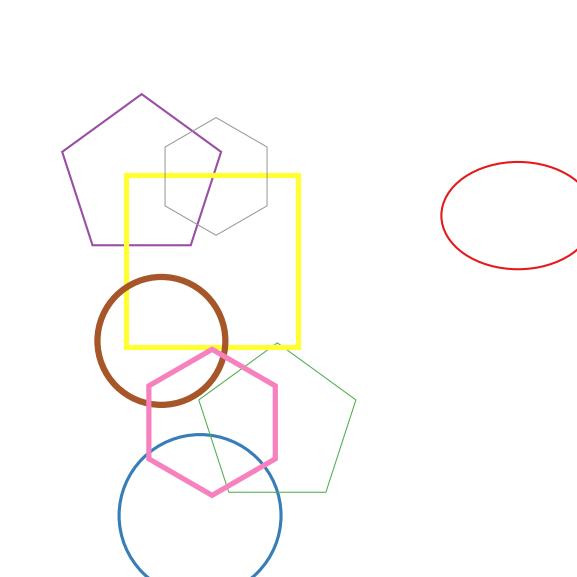[{"shape": "oval", "thickness": 1, "radius": 0.66, "center": [0.897, 0.626]}, {"shape": "circle", "thickness": 1.5, "radius": 0.7, "center": [0.346, 0.106]}, {"shape": "pentagon", "thickness": 0.5, "radius": 0.72, "center": [0.48, 0.262]}, {"shape": "pentagon", "thickness": 1, "radius": 0.72, "center": [0.245, 0.691]}, {"shape": "square", "thickness": 2.5, "radius": 0.75, "center": [0.366, 0.546]}, {"shape": "circle", "thickness": 3, "radius": 0.55, "center": [0.279, 0.409]}, {"shape": "hexagon", "thickness": 2.5, "radius": 0.63, "center": [0.367, 0.268]}, {"shape": "hexagon", "thickness": 0.5, "radius": 0.51, "center": [0.374, 0.694]}]